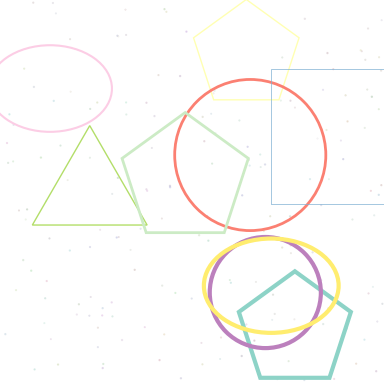[{"shape": "pentagon", "thickness": 3, "radius": 0.76, "center": [0.766, 0.142]}, {"shape": "pentagon", "thickness": 1, "radius": 0.72, "center": [0.64, 0.857]}, {"shape": "circle", "thickness": 2, "radius": 0.98, "center": [0.65, 0.597]}, {"shape": "square", "thickness": 0.5, "radius": 0.87, "center": [0.879, 0.646]}, {"shape": "triangle", "thickness": 1, "radius": 0.86, "center": [0.233, 0.502]}, {"shape": "oval", "thickness": 1.5, "radius": 0.8, "center": [0.13, 0.77]}, {"shape": "circle", "thickness": 3, "radius": 0.72, "center": [0.689, 0.24]}, {"shape": "pentagon", "thickness": 2, "radius": 0.86, "center": [0.481, 0.535]}, {"shape": "oval", "thickness": 3, "radius": 0.88, "center": [0.705, 0.258]}]